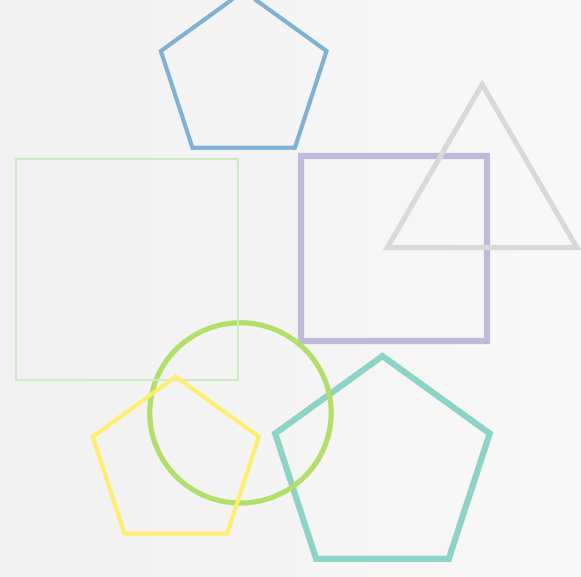[{"shape": "pentagon", "thickness": 3, "radius": 0.97, "center": [0.658, 0.188]}, {"shape": "square", "thickness": 3, "radius": 0.8, "center": [0.677, 0.569]}, {"shape": "pentagon", "thickness": 2, "radius": 0.75, "center": [0.419, 0.864]}, {"shape": "circle", "thickness": 2.5, "radius": 0.78, "center": [0.414, 0.284]}, {"shape": "triangle", "thickness": 2.5, "radius": 0.94, "center": [0.829, 0.665]}, {"shape": "square", "thickness": 1, "radius": 0.96, "center": [0.219, 0.533]}, {"shape": "pentagon", "thickness": 2, "radius": 0.75, "center": [0.302, 0.197]}]